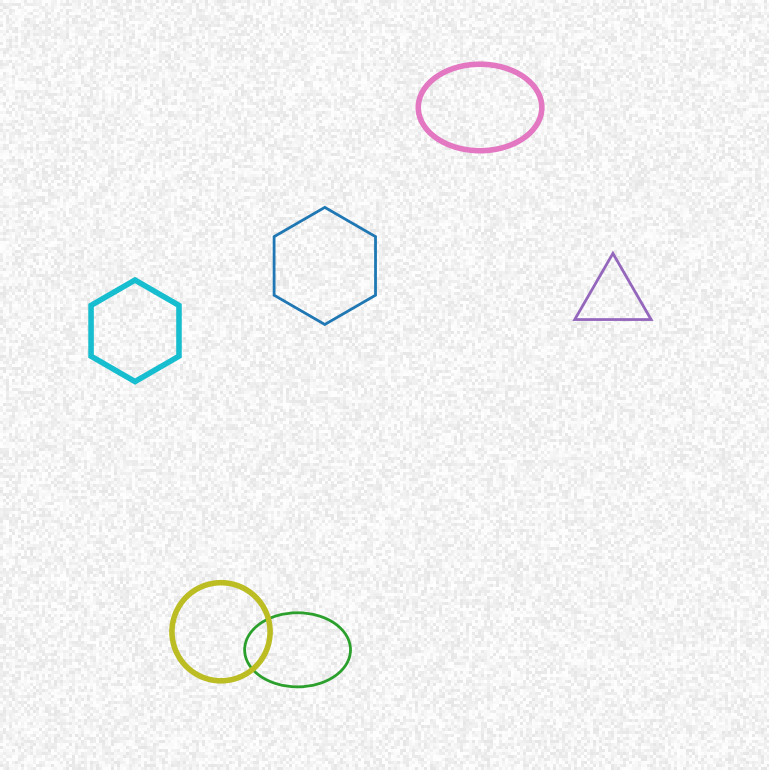[{"shape": "hexagon", "thickness": 1, "radius": 0.38, "center": [0.422, 0.655]}, {"shape": "oval", "thickness": 1, "radius": 0.34, "center": [0.386, 0.156]}, {"shape": "triangle", "thickness": 1, "radius": 0.29, "center": [0.796, 0.614]}, {"shape": "oval", "thickness": 2, "radius": 0.4, "center": [0.623, 0.86]}, {"shape": "circle", "thickness": 2, "radius": 0.32, "center": [0.287, 0.18]}, {"shape": "hexagon", "thickness": 2, "radius": 0.33, "center": [0.175, 0.57]}]